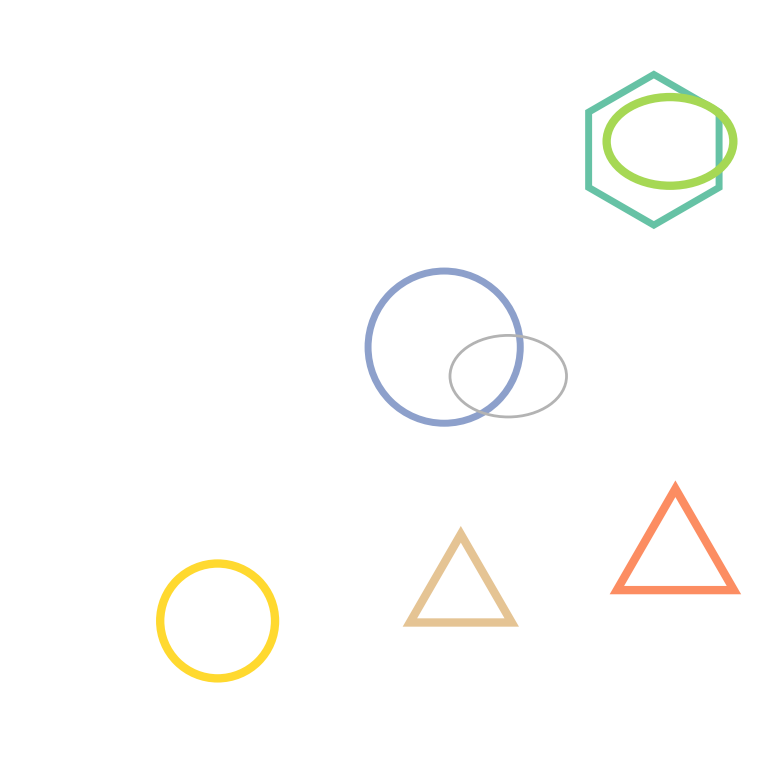[{"shape": "hexagon", "thickness": 2.5, "radius": 0.49, "center": [0.849, 0.805]}, {"shape": "triangle", "thickness": 3, "radius": 0.44, "center": [0.877, 0.278]}, {"shape": "circle", "thickness": 2.5, "radius": 0.49, "center": [0.577, 0.549]}, {"shape": "oval", "thickness": 3, "radius": 0.41, "center": [0.87, 0.816]}, {"shape": "circle", "thickness": 3, "radius": 0.37, "center": [0.283, 0.194]}, {"shape": "triangle", "thickness": 3, "radius": 0.38, "center": [0.598, 0.23]}, {"shape": "oval", "thickness": 1, "radius": 0.38, "center": [0.66, 0.511]}]